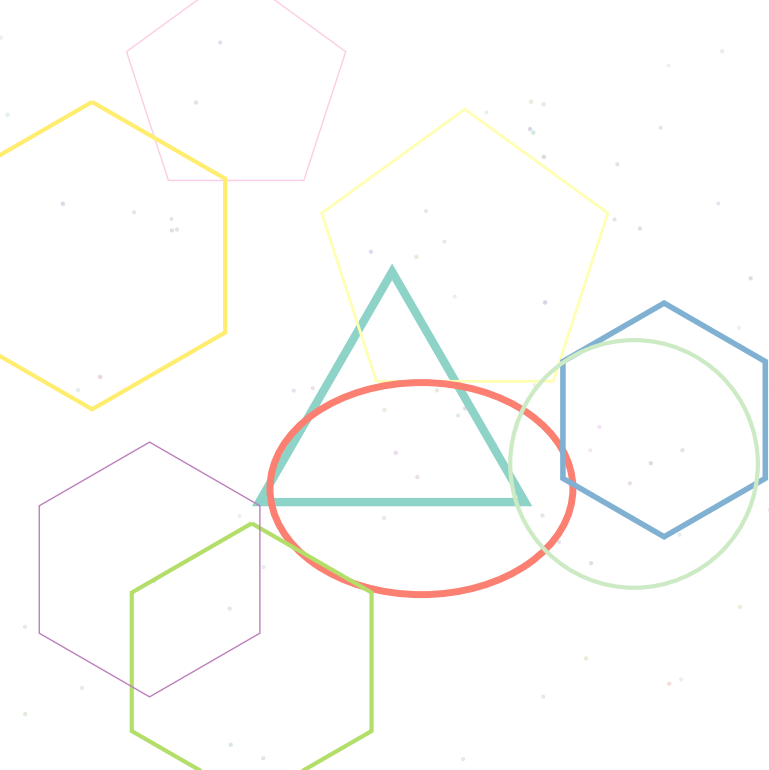[{"shape": "triangle", "thickness": 3, "radius": 1.0, "center": [0.509, 0.448]}, {"shape": "pentagon", "thickness": 1, "radius": 0.98, "center": [0.604, 0.663]}, {"shape": "oval", "thickness": 2.5, "radius": 0.98, "center": [0.547, 0.365]}, {"shape": "hexagon", "thickness": 2, "radius": 0.76, "center": [0.862, 0.455]}, {"shape": "hexagon", "thickness": 1.5, "radius": 0.9, "center": [0.327, 0.141]}, {"shape": "pentagon", "thickness": 0.5, "radius": 0.75, "center": [0.307, 0.887]}, {"shape": "hexagon", "thickness": 0.5, "radius": 0.83, "center": [0.194, 0.26]}, {"shape": "circle", "thickness": 1.5, "radius": 0.8, "center": [0.823, 0.397]}, {"shape": "hexagon", "thickness": 1.5, "radius": 1.0, "center": [0.12, 0.668]}]